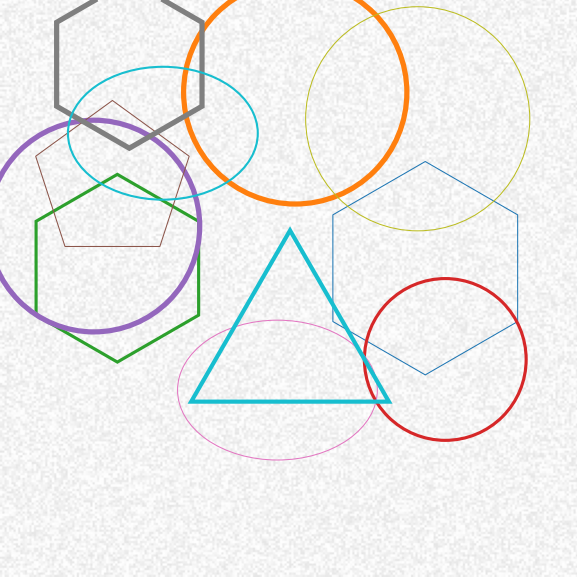[{"shape": "hexagon", "thickness": 0.5, "radius": 0.92, "center": [0.736, 0.535]}, {"shape": "circle", "thickness": 2.5, "radius": 0.97, "center": [0.511, 0.839]}, {"shape": "hexagon", "thickness": 1.5, "radius": 0.81, "center": [0.203, 0.535]}, {"shape": "circle", "thickness": 1.5, "radius": 0.7, "center": [0.771, 0.377]}, {"shape": "circle", "thickness": 2.5, "radius": 0.92, "center": [0.163, 0.608]}, {"shape": "pentagon", "thickness": 0.5, "radius": 0.7, "center": [0.195, 0.685]}, {"shape": "oval", "thickness": 0.5, "radius": 0.86, "center": [0.48, 0.324]}, {"shape": "hexagon", "thickness": 2.5, "radius": 0.73, "center": [0.224, 0.888]}, {"shape": "circle", "thickness": 0.5, "radius": 0.97, "center": [0.723, 0.793]}, {"shape": "triangle", "thickness": 2, "radius": 0.99, "center": [0.502, 0.402]}, {"shape": "oval", "thickness": 1, "radius": 0.82, "center": [0.282, 0.768]}]